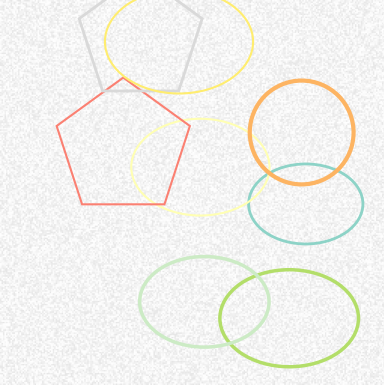[{"shape": "oval", "thickness": 2, "radius": 0.74, "center": [0.794, 0.47]}, {"shape": "oval", "thickness": 1.5, "radius": 0.9, "center": [0.52, 0.566]}, {"shape": "pentagon", "thickness": 1.5, "radius": 0.91, "center": [0.32, 0.617]}, {"shape": "circle", "thickness": 3, "radius": 0.67, "center": [0.784, 0.656]}, {"shape": "oval", "thickness": 2.5, "radius": 0.9, "center": [0.751, 0.173]}, {"shape": "pentagon", "thickness": 2, "radius": 0.84, "center": [0.365, 0.9]}, {"shape": "oval", "thickness": 2.5, "radius": 0.84, "center": [0.531, 0.216]}, {"shape": "oval", "thickness": 1.5, "radius": 0.96, "center": [0.465, 0.892]}]